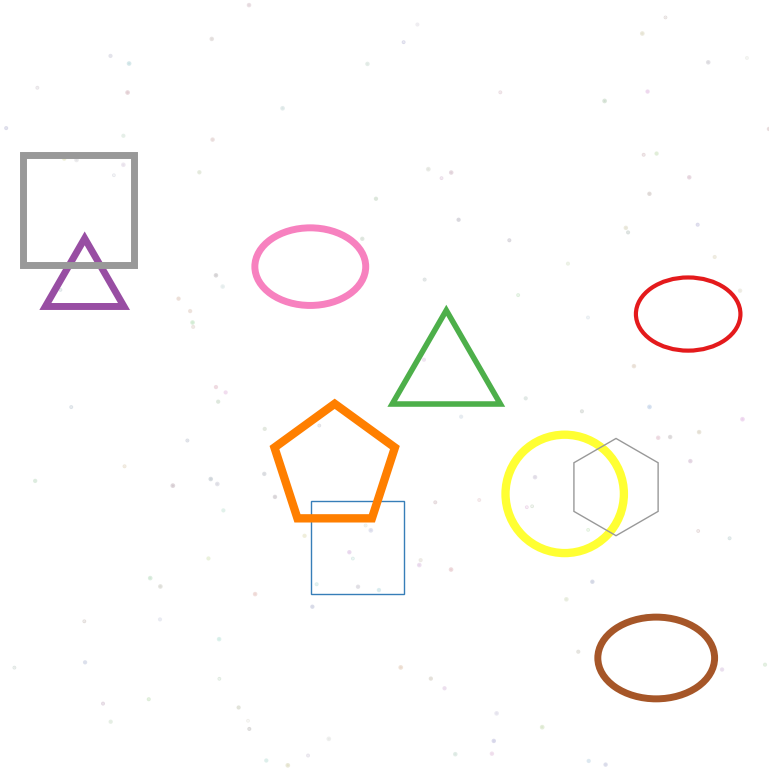[{"shape": "oval", "thickness": 1.5, "radius": 0.34, "center": [0.894, 0.592]}, {"shape": "square", "thickness": 0.5, "radius": 0.3, "center": [0.465, 0.289]}, {"shape": "triangle", "thickness": 2, "radius": 0.41, "center": [0.58, 0.516]}, {"shape": "triangle", "thickness": 2.5, "radius": 0.29, "center": [0.11, 0.631]}, {"shape": "pentagon", "thickness": 3, "radius": 0.41, "center": [0.435, 0.393]}, {"shape": "circle", "thickness": 3, "radius": 0.38, "center": [0.733, 0.359]}, {"shape": "oval", "thickness": 2.5, "radius": 0.38, "center": [0.852, 0.145]}, {"shape": "oval", "thickness": 2.5, "radius": 0.36, "center": [0.403, 0.654]}, {"shape": "square", "thickness": 2.5, "radius": 0.36, "center": [0.102, 0.727]}, {"shape": "hexagon", "thickness": 0.5, "radius": 0.32, "center": [0.8, 0.367]}]